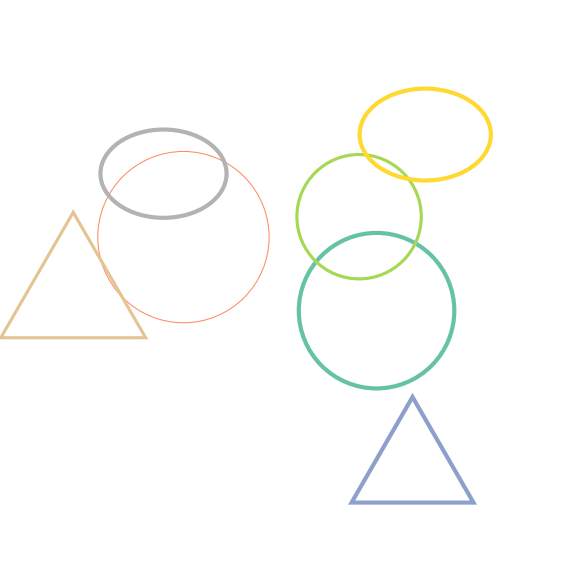[{"shape": "circle", "thickness": 2, "radius": 0.67, "center": [0.652, 0.461]}, {"shape": "circle", "thickness": 0.5, "radius": 0.74, "center": [0.318, 0.589]}, {"shape": "triangle", "thickness": 2, "radius": 0.61, "center": [0.714, 0.19]}, {"shape": "circle", "thickness": 1.5, "radius": 0.54, "center": [0.622, 0.624]}, {"shape": "oval", "thickness": 2, "radius": 0.57, "center": [0.736, 0.766]}, {"shape": "triangle", "thickness": 1.5, "radius": 0.72, "center": [0.127, 0.487]}, {"shape": "oval", "thickness": 2, "radius": 0.55, "center": [0.283, 0.698]}]